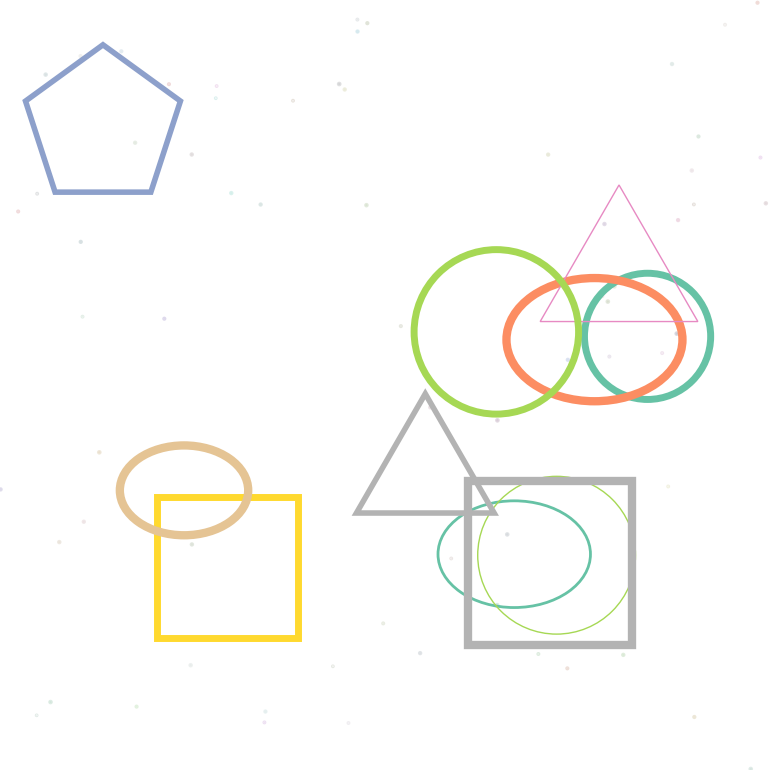[{"shape": "oval", "thickness": 1, "radius": 0.5, "center": [0.668, 0.28]}, {"shape": "circle", "thickness": 2.5, "radius": 0.41, "center": [0.841, 0.563]}, {"shape": "oval", "thickness": 3, "radius": 0.57, "center": [0.772, 0.559]}, {"shape": "pentagon", "thickness": 2, "radius": 0.53, "center": [0.134, 0.836]}, {"shape": "triangle", "thickness": 0.5, "radius": 0.59, "center": [0.804, 0.642]}, {"shape": "circle", "thickness": 2.5, "radius": 0.53, "center": [0.645, 0.569]}, {"shape": "circle", "thickness": 0.5, "radius": 0.51, "center": [0.723, 0.279]}, {"shape": "square", "thickness": 2.5, "radius": 0.46, "center": [0.295, 0.263]}, {"shape": "oval", "thickness": 3, "radius": 0.42, "center": [0.239, 0.363]}, {"shape": "square", "thickness": 3, "radius": 0.53, "center": [0.714, 0.269]}, {"shape": "triangle", "thickness": 2, "radius": 0.52, "center": [0.552, 0.385]}]